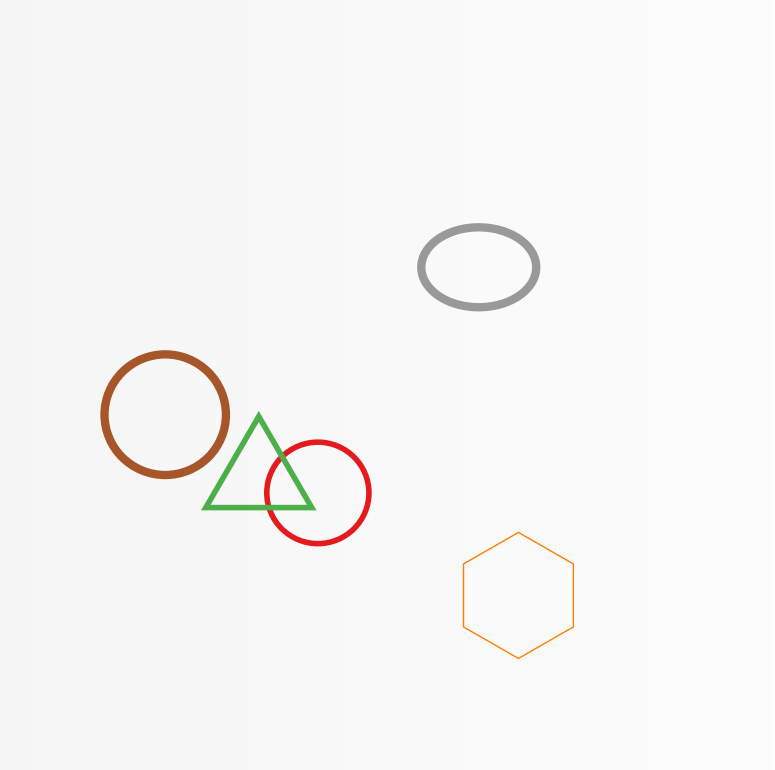[{"shape": "circle", "thickness": 2, "radius": 0.33, "center": [0.41, 0.36]}, {"shape": "triangle", "thickness": 2, "radius": 0.39, "center": [0.334, 0.38]}, {"shape": "hexagon", "thickness": 0.5, "radius": 0.41, "center": [0.669, 0.227]}, {"shape": "circle", "thickness": 3, "radius": 0.39, "center": [0.213, 0.461]}, {"shape": "oval", "thickness": 3, "radius": 0.37, "center": [0.618, 0.653]}]